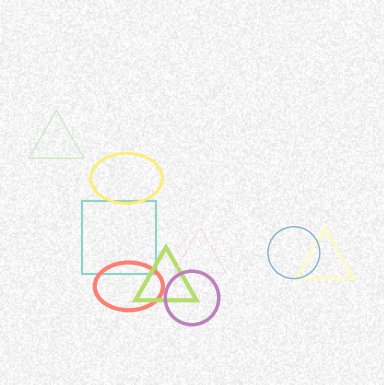[{"shape": "square", "thickness": 1.5, "radius": 0.48, "center": [0.309, 0.382]}, {"shape": "triangle", "thickness": 1.5, "radius": 0.44, "center": [0.844, 0.32]}, {"shape": "oval", "thickness": 3, "radius": 0.44, "center": [0.335, 0.256]}, {"shape": "circle", "thickness": 1, "radius": 0.34, "center": [0.763, 0.344]}, {"shape": "triangle", "thickness": 3, "radius": 0.46, "center": [0.431, 0.266]}, {"shape": "triangle", "thickness": 0.5, "radius": 0.39, "center": [0.52, 0.33]}, {"shape": "circle", "thickness": 2.5, "radius": 0.35, "center": [0.499, 0.226]}, {"shape": "triangle", "thickness": 1, "radius": 0.41, "center": [0.146, 0.63]}, {"shape": "oval", "thickness": 2, "radius": 0.47, "center": [0.329, 0.537]}]